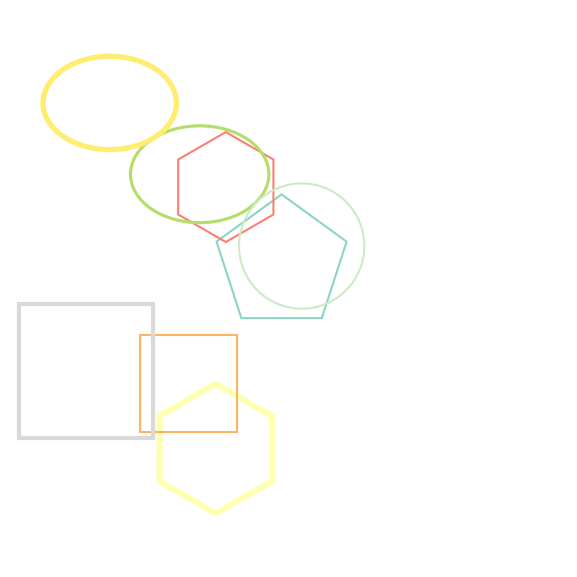[{"shape": "pentagon", "thickness": 1, "radius": 0.59, "center": [0.488, 0.544]}, {"shape": "hexagon", "thickness": 3, "radius": 0.56, "center": [0.374, 0.222]}, {"shape": "hexagon", "thickness": 1, "radius": 0.48, "center": [0.391, 0.675]}, {"shape": "square", "thickness": 1, "radius": 0.42, "center": [0.327, 0.335]}, {"shape": "oval", "thickness": 1.5, "radius": 0.6, "center": [0.346, 0.697]}, {"shape": "square", "thickness": 2, "radius": 0.58, "center": [0.148, 0.357]}, {"shape": "circle", "thickness": 1, "radius": 0.54, "center": [0.522, 0.573]}, {"shape": "oval", "thickness": 2.5, "radius": 0.58, "center": [0.19, 0.821]}]